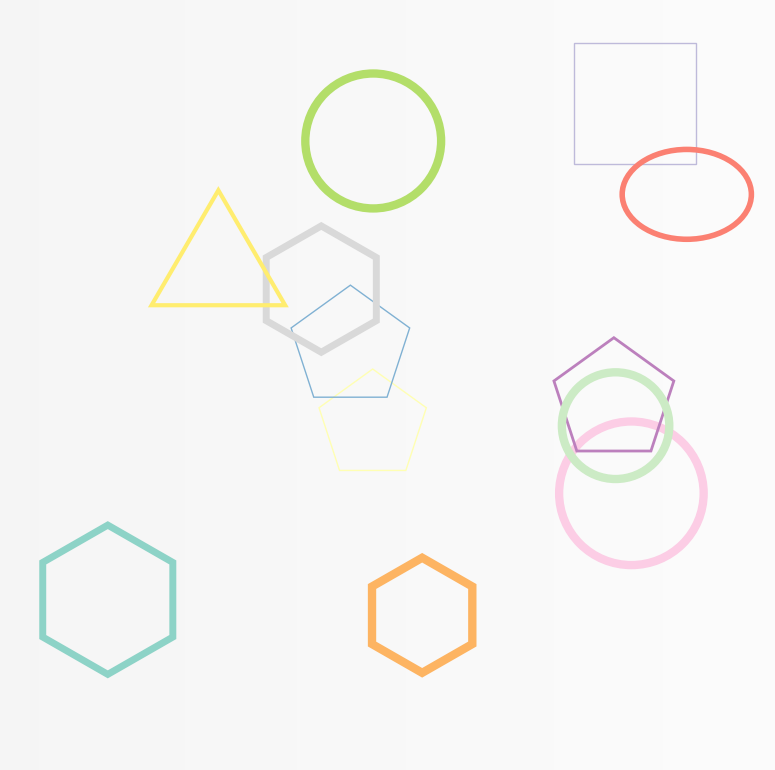[{"shape": "hexagon", "thickness": 2.5, "radius": 0.48, "center": [0.139, 0.221]}, {"shape": "pentagon", "thickness": 0.5, "radius": 0.36, "center": [0.481, 0.448]}, {"shape": "square", "thickness": 0.5, "radius": 0.39, "center": [0.819, 0.866]}, {"shape": "oval", "thickness": 2, "radius": 0.42, "center": [0.886, 0.748]}, {"shape": "pentagon", "thickness": 0.5, "radius": 0.4, "center": [0.452, 0.549]}, {"shape": "hexagon", "thickness": 3, "radius": 0.37, "center": [0.545, 0.201]}, {"shape": "circle", "thickness": 3, "radius": 0.44, "center": [0.482, 0.817]}, {"shape": "circle", "thickness": 3, "radius": 0.47, "center": [0.815, 0.359]}, {"shape": "hexagon", "thickness": 2.5, "radius": 0.41, "center": [0.415, 0.625]}, {"shape": "pentagon", "thickness": 1, "radius": 0.41, "center": [0.792, 0.48]}, {"shape": "circle", "thickness": 3, "radius": 0.35, "center": [0.794, 0.447]}, {"shape": "triangle", "thickness": 1.5, "radius": 0.5, "center": [0.282, 0.653]}]